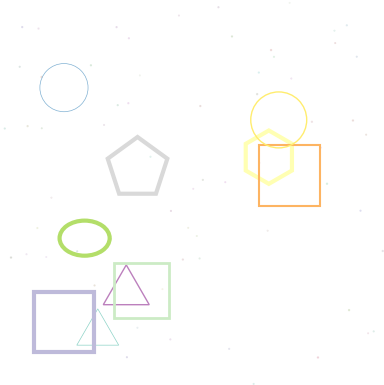[{"shape": "triangle", "thickness": 0.5, "radius": 0.31, "center": [0.254, 0.135]}, {"shape": "hexagon", "thickness": 3, "radius": 0.35, "center": [0.698, 0.592]}, {"shape": "square", "thickness": 3, "radius": 0.39, "center": [0.166, 0.163]}, {"shape": "circle", "thickness": 0.5, "radius": 0.31, "center": [0.166, 0.772]}, {"shape": "square", "thickness": 1.5, "radius": 0.4, "center": [0.751, 0.545]}, {"shape": "oval", "thickness": 3, "radius": 0.33, "center": [0.22, 0.381]}, {"shape": "pentagon", "thickness": 3, "radius": 0.41, "center": [0.357, 0.563]}, {"shape": "triangle", "thickness": 1, "radius": 0.34, "center": [0.328, 0.243]}, {"shape": "square", "thickness": 2, "radius": 0.36, "center": [0.368, 0.244]}, {"shape": "circle", "thickness": 1, "radius": 0.36, "center": [0.724, 0.689]}]